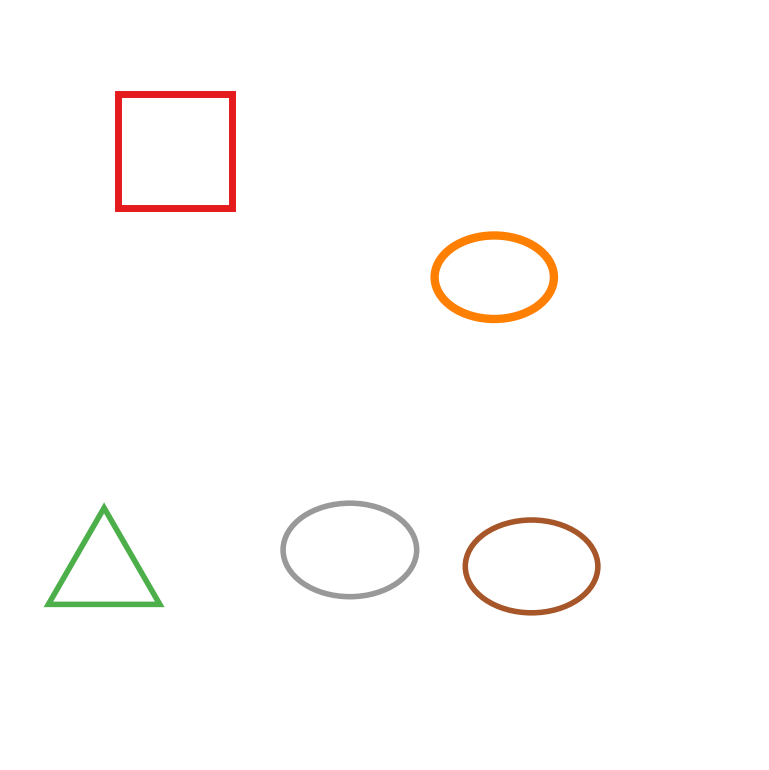[{"shape": "square", "thickness": 2.5, "radius": 0.37, "center": [0.227, 0.804]}, {"shape": "triangle", "thickness": 2, "radius": 0.42, "center": [0.135, 0.257]}, {"shape": "oval", "thickness": 3, "radius": 0.39, "center": [0.642, 0.64]}, {"shape": "oval", "thickness": 2, "radius": 0.43, "center": [0.69, 0.264]}, {"shape": "oval", "thickness": 2, "radius": 0.43, "center": [0.454, 0.286]}]